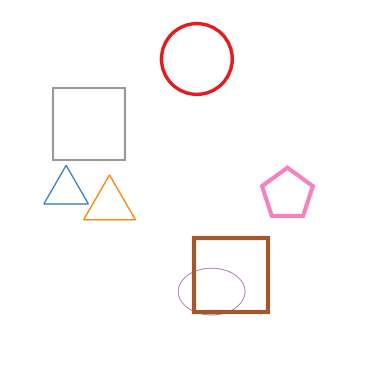[{"shape": "circle", "thickness": 2.5, "radius": 0.46, "center": [0.511, 0.847]}, {"shape": "triangle", "thickness": 1, "radius": 0.33, "center": [0.172, 0.504]}, {"shape": "oval", "thickness": 0.5, "radius": 0.43, "center": [0.55, 0.243]}, {"shape": "triangle", "thickness": 1, "radius": 0.39, "center": [0.284, 0.468]}, {"shape": "square", "thickness": 3, "radius": 0.48, "center": [0.6, 0.285]}, {"shape": "pentagon", "thickness": 3, "radius": 0.35, "center": [0.747, 0.495]}, {"shape": "square", "thickness": 1.5, "radius": 0.47, "center": [0.231, 0.677]}]